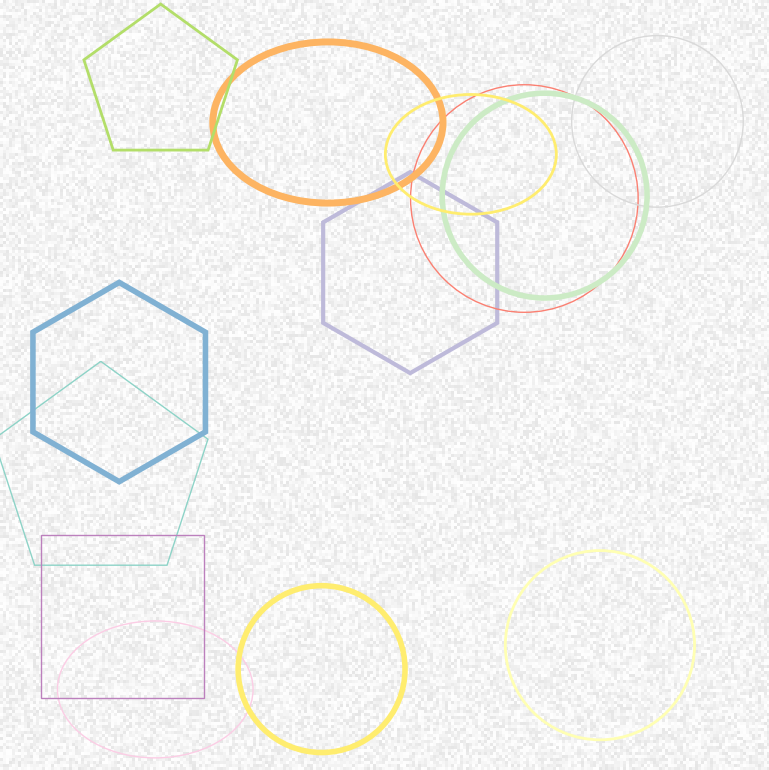[{"shape": "pentagon", "thickness": 0.5, "radius": 0.73, "center": [0.131, 0.384]}, {"shape": "circle", "thickness": 1, "radius": 0.61, "center": [0.779, 0.162]}, {"shape": "hexagon", "thickness": 1.5, "radius": 0.65, "center": [0.533, 0.646]}, {"shape": "circle", "thickness": 0.5, "radius": 0.74, "center": [0.681, 0.742]}, {"shape": "hexagon", "thickness": 2, "radius": 0.65, "center": [0.155, 0.504]}, {"shape": "oval", "thickness": 2.5, "radius": 0.75, "center": [0.426, 0.841]}, {"shape": "pentagon", "thickness": 1, "radius": 0.52, "center": [0.209, 0.89]}, {"shape": "oval", "thickness": 0.5, "radius": 0.64, "center": [0.202, 0.105]}, {"shape": "circle", "thickness": 0.5, "radius": 0.56, "center": [0.854, 0.842]}, {"shape": "square", "thickness": 0.5, "radius": 0.53, "center": [0.159, 0.199]}, {"shape": "circle", "thickness": 2, "radius": 0.67, "center": [0.707, 0.746]}, {"shape": "circle", "thickness": 2, "radius": 0.54, "center": [0.418, 0.131]}, {"shape": "oval", "thickness": 1, "radius": 0.56, "center": [0.611, 0.8]}]